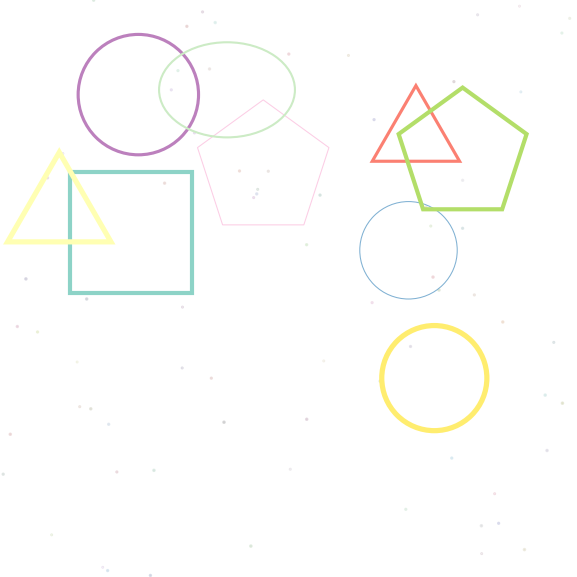[{"shape": "square", "thickness": 2, "radius": 0.53, "center": [0.227, 0.597]}, {"shape": "triangle", "thickness": 2.5, "radius": 0.52, "center": [0.103, 0.632]}, {"shape": "triangle", "thickness": 1.5, "radius": 0.44, "center": [0.72, 0.764]}, {"shape": "circle", "thickness": 0.5, "radius": 0.42, "center": [0.707, 0.566]}, {"shape": "pentagon", "thickness": 2, "radius": 0.58, "center": [0.801, 0.731]}, {"shape": "pentagon", "thickness": 0.5, "radius": 0.6, "center": [0.456, 0.707]}, {"shape": "circle", "thickness": 1.5, "radius": 0.52, "center": [0.24, 0.835]}, {"shape": "oval", "thickness": 1, "radius": 0.59, "center": [0.393, 0.844]}, {"shape": "circle", "thickness": 2.5, "radius": 0.46, "center": [0.752, 0.344]}]